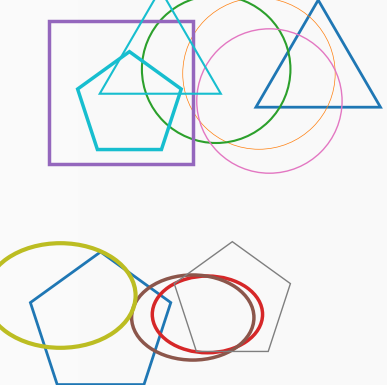[{"shape": "pentagon", "thickness": 2, "radius": 0.95, "center": [0.26, 0.155]}, {"shape": "triangle", "thickness": 2, "radius": 0.93, "center": [0.821, 0.814]}, {"shape": "circle", "thickness": 0.5, "radius": 0.98, "center": [0.668, 0.809]}, {"shape": "circle", "thickness": 1.5, "radius": 0.96, "center": [0.558, 0.82]}, {"shape": "oval", "thickness": 2.5, "radius": 0.71, "center": [0.535, 0.183]}, {"shape": "square", "thickness": 2.5, "radius": 0.93, "center": [0.311, 0.76]}, {"shape": "oval", "thickness": 2.5, "radius": 0.79, "center": [0.497, 0.175]}, {"shape": "circle", "thickness": 1, "radius": 0.94, "center": [0.695, 0.738]}, {"shape": "pentagon", "thickness": 1, "radius": 0.79, "center": [0.6, 0.215]}, {"shape": "oval", "thickness": 3, "radius": 0.97, "center": [0.156, 0.232]}, {"shape": "triangle", "thickness": 1.5, "radius": 0.9, "center": [0.414, 0.847]}, {"shape": "pentagon", "thickness": 2.5, "radius": 0.7, "center": [0.334, 0.725]}]